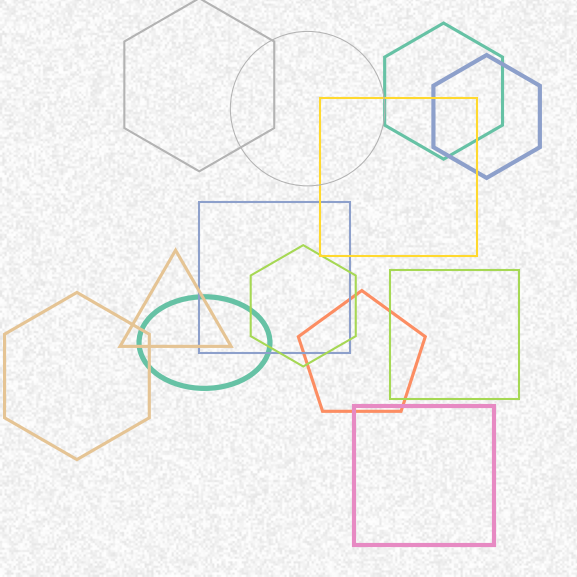[{"shape": "oval", "thickness": 2.5, "radius": 0.57, "center": [0.354, 0.406]}, {"shape": "hexagon", "thickness": 1.5, "radius": 0.59, "center": [0.768, 0.841]}, {"shape": "pentagon", "thickness": 1.5, "radius": 0.58, "center": [0.627, 0.38]}, {"shape": "hexagon", "thickness": 2, "radius": 0.53, "center": [0.843, 0.797]}, {"shape": "square", "thickness": 1, "radius": 0.65, "center": [0.475, 0.518]}, {"shape": "square", "thickness": 2, "radius": 0.6, "center": [0.734, 0.175]}, {"shape": "hexagon", "thickness": 1, "radius": 0.53, "center": [0.525, 0.47]}, {"shape": "square", "thickness": 1, "radius": 0.56, "center": [0.787, 0.42]}, {"shape": "square", "thickness": 1, "radius": 0.68, "center": [0.69, 0.692]}, {"shape": "hexagon", "thickness": 1.5, "radius": 0.72, "center": [0.133, 0.348]}, {"shape": "triangle", "thickness": 1.5, "radius": 0.56, "center": [0.304, 0.455]}, {"shape": "hexagon", "thickness": 1, "radius": 0.75, "center": [0.345, 0.852]}, {"shape": "circle", "thickness": 0.5, "radius": 0.67, "center": [0.533, 0.811]}]